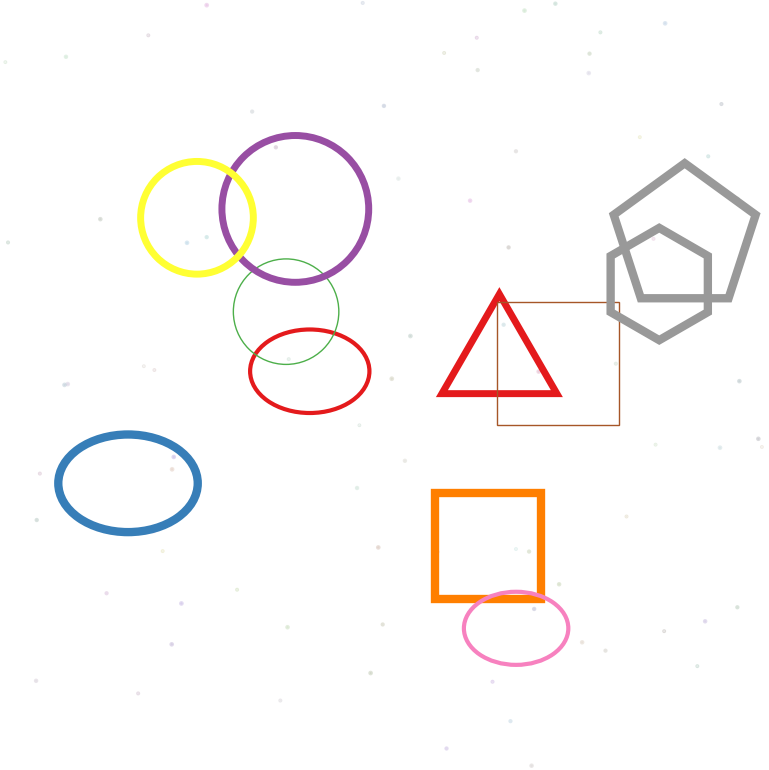[{"shape": "oval", "thickness": 1.5, "radius": 0.39, "center": [0.402, 0.518]}, {"shape": "triangle", "thickness": 2.5, "radius": 0.43, "center": [0.649, 0.532]}, {"shape": "oval", "thickness": 3, "radius": 0.45, "center": [0.166, 0.372]}, {"shape": "circle", "thickness": 0.5, "radius": 0.34, "center": [0.372, 0.595]}, {"shape": "circle", "thickness": 2.5, "radius": 0.48, "center": [0.384, 0.729]}, {"shape": "square", "thickness": 3, "radius": 0.35, "center": [0.634, 0.29]}, {"shape": "circle", "thickness": 2.5, "radius": 0.37, "center": [0.256, 0.717]}, {"shape": "square", "thickness": 0.5, "radius": 0.4, "center": [0.724, 0.528]}, {"shape": "oval", "thickness": 1.5, "radius": 0.34, "center": [0.67, 0.184]}, {"shape": "hexagon", "thickness": 3, "radius": 0.36, "center": [0.856, 0.631]}, {"shape": "pentagon", "thickness": 3, "radius": 0.48, "center": [0.889, 0.691]}]